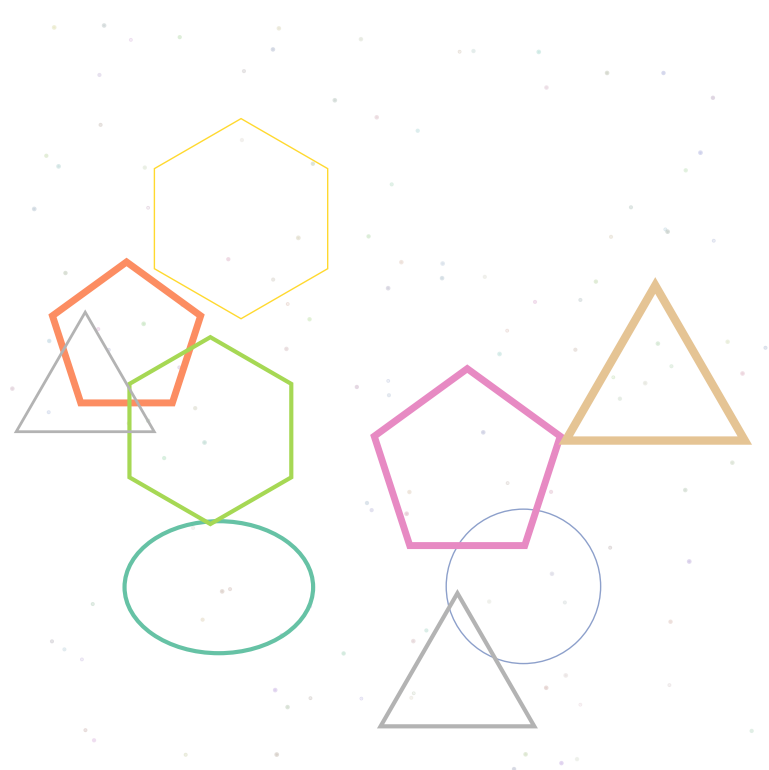[{"shape": "oval", "thickness": 1.5, "radius": 0.61, "center": [0.284, 0.237]}, {"shape": "pentagon", "thickness": 2.5, "radius": 0.51, "center": [0.164, 0.559]}, {"shape": "circle", "thickness": 0.5, "radius": 0.5, "center": [0.68, 0.238]}, {"shape": "pentagon", "thickness": 2.5, "radius": 0.63, "center": [0.607, 0.394]}, {"shape": "hexagon", "thickness": 1.5, "radius": 0.61, "center": [0.273, 0.441]}, {"shape": "hexagon", "thickness": 0.5, "radius": 0.65, "center": [0.313, 0.716]}, {"shape": "triangle", "thickness": 3, "radius": 0.67, "center": [0.851, 0.495]}, {"shape": "triangle", "thickness": 1.5, "radius": 0.58, "center": [0.594, 0.114]}, {"shape": "triangle", "thickness": 1, "radius": 0.52, "center": [0.111, 0.491]}]